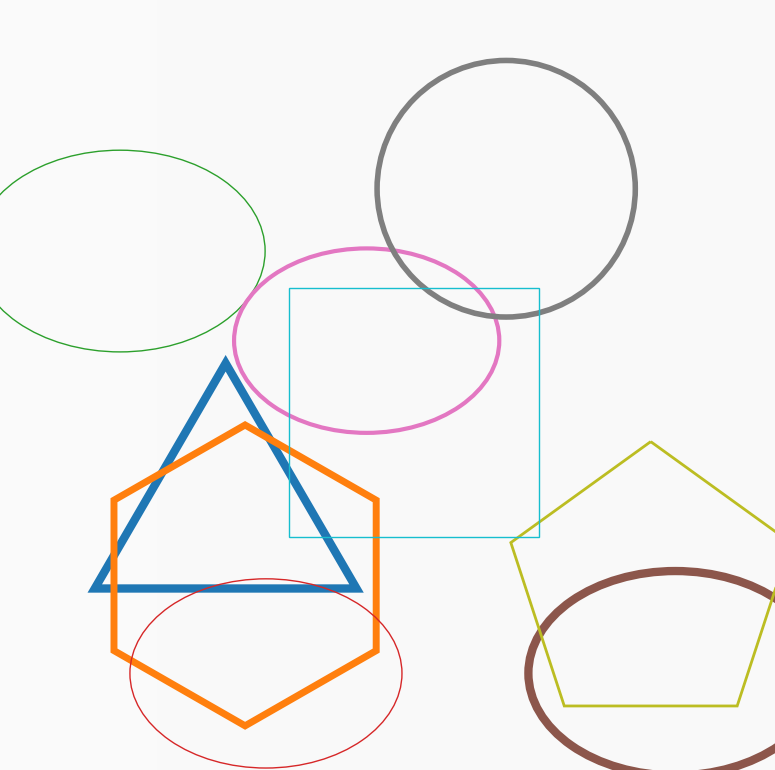[{"shape": "triangle", "thickness": 3, "radius": 0.98, "center": [0.291, 0.333]}, {"shape": "hexagon", "thickness": 2.5, "radius": 0.98, "center": [0.316, 0.253]}, {"shape": "oval", "thickness": 0.5, "radius": 0.94, "center": [0.155, 0.674]}, {"shape": "oval", "thickness": 0.5, "radius": 0.88, "center": [0.343, 0.125]}, {"shape": "oval", "thickness": 3, "radius": 0.95, "center": [0.871, 0.126]}, {"shape": "oval", "thickness": 1.5, "radius": 0.86, "center": [0.473, 0.558]}, {"shape": "circle", "thickness": 2, "radius": 0.83, "center": [0.653, 0.755]}, {"shape": "pentagon", "thickness": 1, "radius": 0.95, "center": [0.84, 0.237]}, {"shape": "square", "thickness": 0.5, "radius": 0.81, "center": [0.534, 0.464]}]